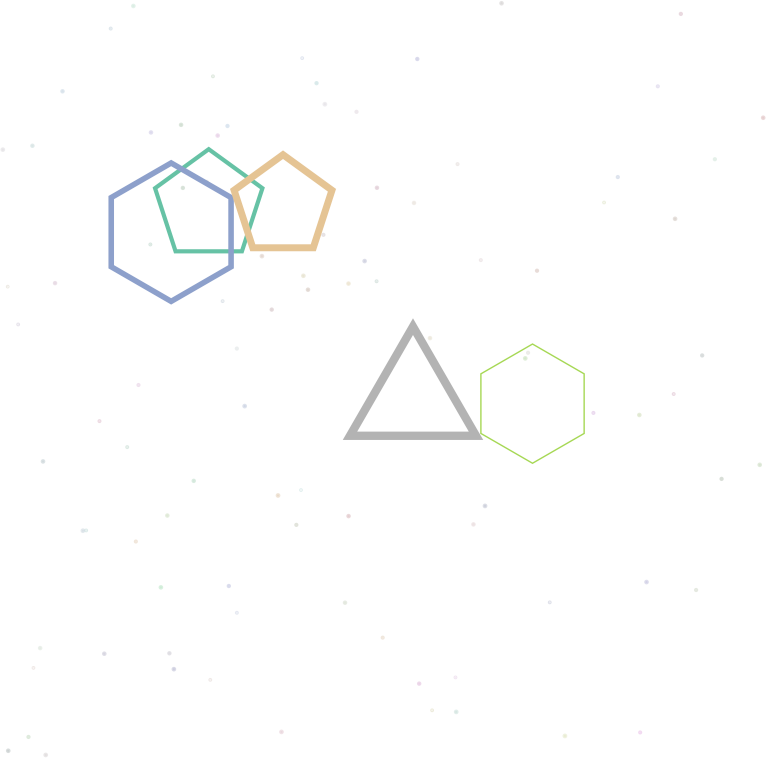[{"shape": "pentagon", "thickness": 1.5, "radius": 0.37, "center": [0.271, 0.733]}, {"shape": "hexagon", "thickness": 2, "radius": 0.45, "center": [0.222, 0.698]}, {"shape": "hexagon", "thickness": 0.5, "radius": 0.39, "center": [0.692, 0.476]}, {"shape": "pentagon", "thickness": 2.5, "radius": 0.33, "center": [0.368, 0.732]}, {"shape": "triangle", "thickness": 3, "radius": 0.47, "center": [0.536, 0.481]}]